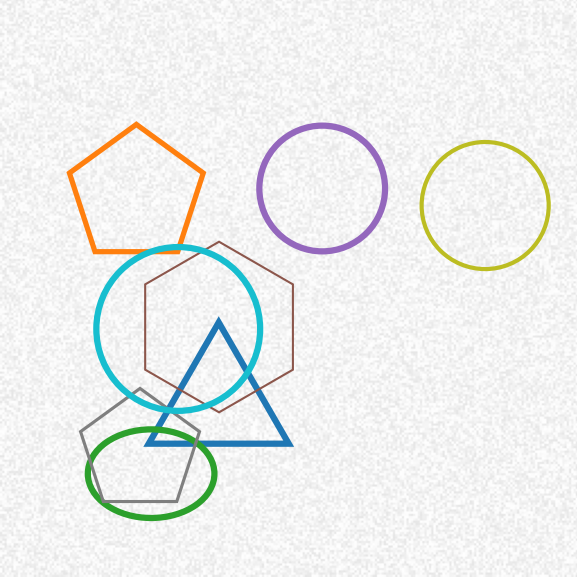[{"shape": "triangle", "thickness": 3, "radius": 0.7, "center": [0.379, 0.301]}, {"shape": "pentagon", "thickness": 2.5, "radius": 0.61, "center": [0.236, 0.662]}, {"shape": "oval", "thickness": 3, "radius": 0.55, "center": [0.262, 0.179]}, {"shape": "circle", "thickness": 3, "radius": 0.54, "center": [0.558, 0.673]}, {"shape": "hexagon", "thickness": 1, "radius": 0.74, "center": [0.379, 0.433]}, {"shape": "pentagon", "thickness": 1.5, "radius": 0.54, "center": [0.242, 0.218]}, {"shape": "circle", "thickness": 2, "radius": 0.55, "center": [0.84, 0.643]}, {"shape": "circle", "thickness": 3, "radius": 0.71, "center": [0.309, 0.43]}]